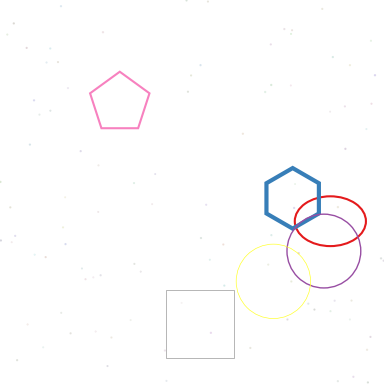[{"shape": "oval", "thickness": 1.5, "radius": 0.46, "center": [0.858, 0.425]}, {"shape": "hexagon", "thickness": 3, "radius": 0.39, "center": [0.76, 0.485]}, {"shape": "circle", "thickness": 1, "radius": 0.48, "center": [0.841, 0.348]}, {"shape": "circle", "thickness": 0.5, "radius": 0.48, "center": [0.71, 0.269]}, {"shape": "pentagon", "thickness": 1.5, "radius": 0.41, "center": [0.311, 0.733]}, {"shape": "square", "thickness": 0.5, "radius": 0.44, "center": [0.52, 0.158]}]